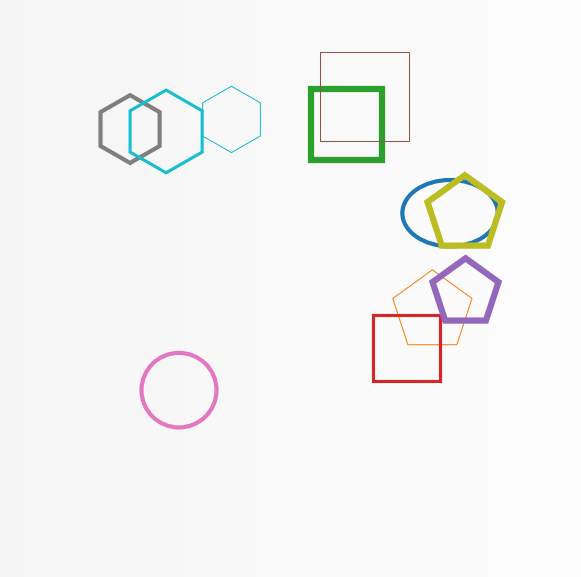[{"shape": "oval", "thickness": 2, "radius": 0.41, "center": [0.774, 0.63]}, {"shape": "pentagon", "thickness": 0.5, "radius": 0.36, "center": [0.744, 0.46]}, {"shape": "square", "thickness": 3, "radius": 0.31, "center": [0.596, 0.784]}, {"shape": "square", "thickness": 1.5, "radius": 0.29, "center": [0.699, 0.396]}, {"shape": "pentagon", "thickness": 3, "radius": 0.3, "center": [0.801, 0.492]}, {"shape": "square", "thickness": 0.5, "radius": 0.38, "center": [0.627, 0.832]}, {"shape": "circle", "thickness": 2, "radius": 0.32, "center": [0.308, 0.324]}, {"shape": "hexagon", "thickness": 2, "radius": 0.29, "center": [0.224, 0.776]}, {"shape": "pentagon", "thickness": 3, "radius": 0.34, "center": [0.8, 0.628]}, {"shape": "hexagon", "thickness": 1.5, "radius": 0.36, "center": [0.286, 0.772]}, {"shape": "hexagon", "thickness": 0.5, "radius": 0.29, "center": [0.398, 0.792]}]